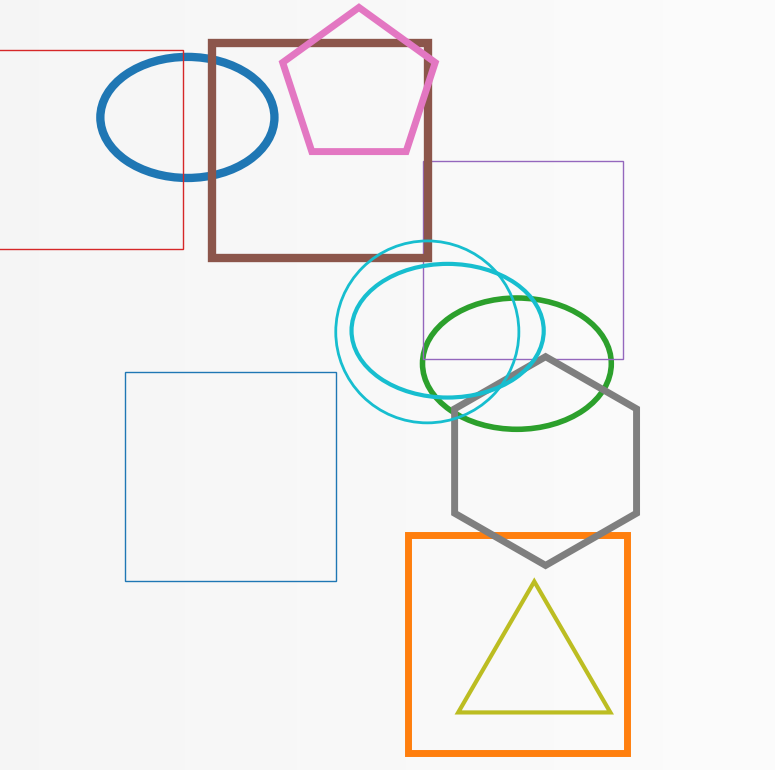[{"shape": "square", "thickness": 0.5, "radius": 0.68, "center": [0.297, 0.382]}, {"shape": "oval", "thickness": 3, "radius": 0.56, "center": [0.242, 0.847]}, {"shape": "square", "thickness": 2.5, "radius": 0.71, "center": [0.668, 0.164]}, {"shape": "oval", "thickness": 2, "radius": 0.61, "center": [0.667, 0.528]}, {"shape": "square", "thickness": 0.5, "radius": 0.65, "center": [0.106, 0.806]}, {"shape": "square", "thickness": 0.5, "radius": 0.64, "center": [0.675, 0.662]}, {"shape": "square", "thickness": 3, "radius": 0.7, "center": [0.413, 0.805]}, {"shape": "pentagon", "thickness": 2.5, "radius": 0.52, "center": [0.463, 0.887]}, {"shape": "hexagon", "thickness": 2.5, "radius": 0.68, "center": [0.704, 0.401]}, {"shape": "triangle", "thickness": 1.5, "radius": 0.57, "center": [0.689, 0.131]}, {"shape": "oval", "thickness": 1.5, "radius": 0.62, "center": [0.578, 0.571]}, {"shape": "circle", "thickness": 1, "radius": 0.59, "center": [0.551, 0.569]}]